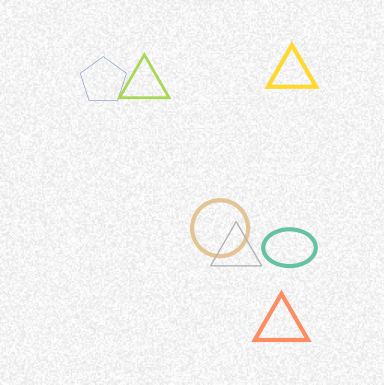[{"shape": "oval", "thickness": 3, "radius": 0.34, "center": [0.752, 0.357]}, {"shape": "triangle", "thickness": 3, "radius": 0.4, "center": [0.731, 0.157]}, {"shape": "pentagon", "thickness": 0.5, "radius": 0.32, "center": [0.268, 0.79]}, {"shape": "triangle", "thickness": 2, "radius": 0.37, "center": [0.375, 0.783]}, {"shape": "triangle", "thickness": 3, "radius": 0.36, "center": [0.758, 0.811]}, {"shape": "circle", "thickness": 3, "radius": 0.36, "center": [0.572, 0.407]}, {"shape": "triangle", "thickness": 1, "radius": 0.38, "center": [0.613, 0.348]}]